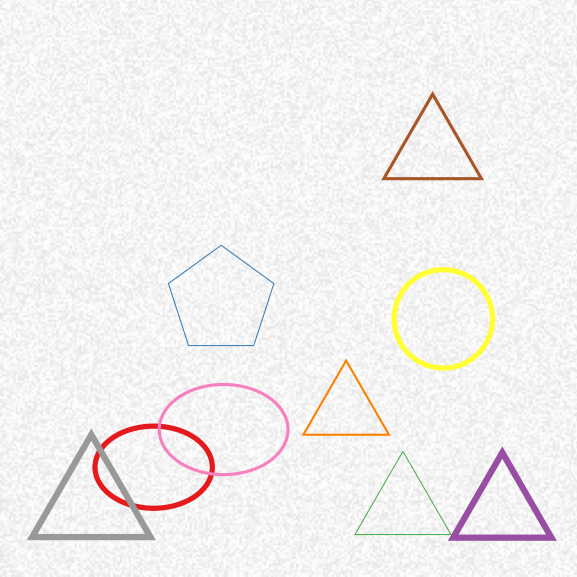[{"shape": "oval", "thickness": 2.5, "radius": 0.51, "center": [0.266, 0.19]}, {"shape": "pentagon", "thickness": 0.5, "radius": 0.48, "center": [0.383, 0.478]}, {"shape": "triangle", "thickness": 0.5, "radius": 0.48, "center": [0.698, 0.122]}, {"shape": "triangle", "thickness": 3, "radius": 0.49, "center": [0.87, 0.117]}, {"shape": "triangle", "thickness": 1, "radius": 0.43, "center": [0.599, 0.289]}, {"shape": "circle", "thickness": 2.5, "radius": 0.43, "center": [0.768, 0.447]}, {"shape": "triangle", "thickness": 1.5, "radius": 0.49, "center": [0.749, 0.739]}, {"shape": "oval", "thickness": 1.5, "radius": 0.56, "center": [0.387, 0.255]}, {"shape": "triangle", "thickness": 3, "radius": 0.59, "center": [0.158, 0.128]}]